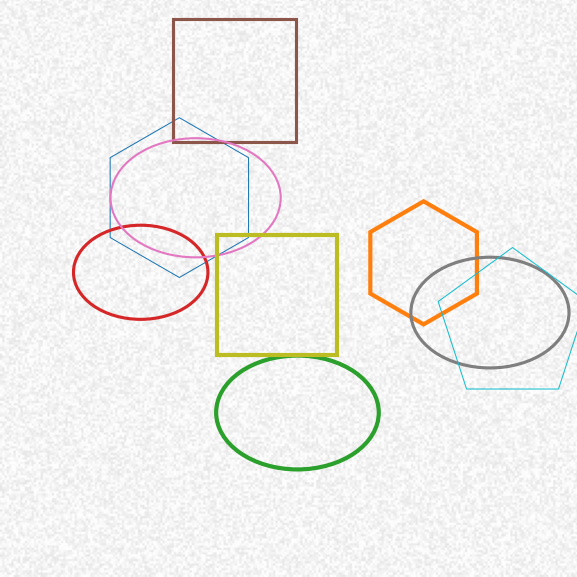[{"shape": "hexagon", "thickness": 0.5, "radius": 0.69, "center": [0.311, 0.657]}, {"shape": "hexagon", "thickness": 2, "radius": 0.53, "center": [0.734, 0.544]}, {"shape": "oval", "thickness": 2, "radius": 0.7, "center": [0.515, 0.285]}, {"shape": "oval", "thickness": 1.5, "radius": 0.58, "center": [0.244, 0.528]}, {"shape": "square", "thickness": 1.5, "radius": 0.53, "center": [0.406, 0.86]}, {"shape": "oval", "thickness": 1, "radius": 0.74, "center": [0.339, 0.657]}, {"shape": "oval", "thickness": 1.5, "radius": 0.68, "center": [0.848, 0.458]}, {"shape": "square", "thickness": 2, "radius": 0.52, "center": [0.479, 0.488]}, {"shape": "pentagon", "thickness": 0.5, "radius": 0.68, "center": [0.888, 0.435]}]